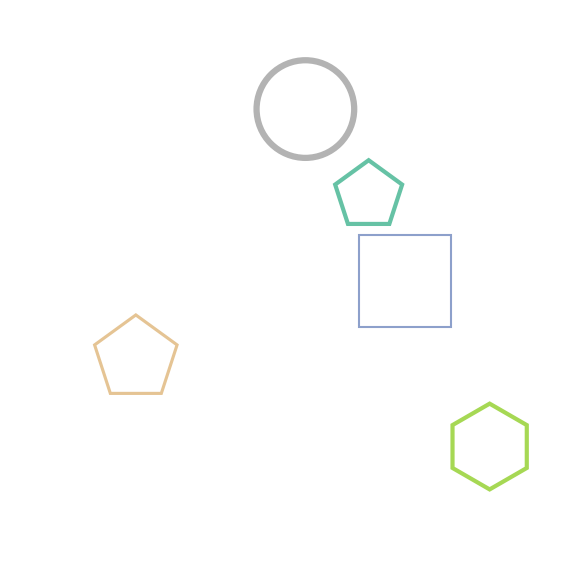[{"shape": "pentagon", "thickness": 2, "radius": 0.3, "center": [0.638, 0.661]}, {"shape": "square", "thickness": 1, "radius": 0.4, "center": [0.701, 0.513]}, {"shape": "hexagon", "thickness": 2, "radius": 0.37, "center": [0.848, 0.226]}, {"shape": "pentagon", "thickness": 1.5, "radius": 0.38, "center": [0.235, 0.379]}, {"shape": "circle", "thickness": 3, "radius": 0.42, "center": [0.529, 0.81]}]